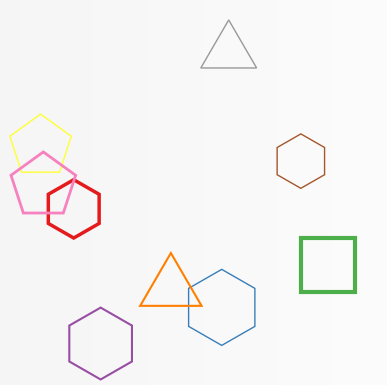[{"shape": "hexagon", "thickness": 2.5, "radius": 0.38, "center": [0.19, 0.457]}, {"shape": "hexagon", "thickness": 1, "radius": 0.49, "center": [0.572, 0.202]}, {"shape": "square", "thickness": 3, "radius": 0.35, "center": [0.847, 0.311]}, {"shape": "hexagon", "thickness": 1.5, "radius": 0.47, "center": [0.26, 0.108]}, {"shape": "triangle", "thickness": 1.5, "radius": 0.46, "center": [0.441, 0.251]}, {"shape": "pentagon", "thickness": 1, "radius": 0.42, "center": [0.105, 0.62]}, {"shape": "hexagon", "thickness": 1, "radius": 0.35, "center": [0.776, 0.582]}, {"shape": "pentagon", "thickness": 2, "radius": 0.44, "center": [0.112, 0.518]}, {"shape": "triangle", "thickness": 1, "radius": 0.42, "center": [0.59, 0.865]}]